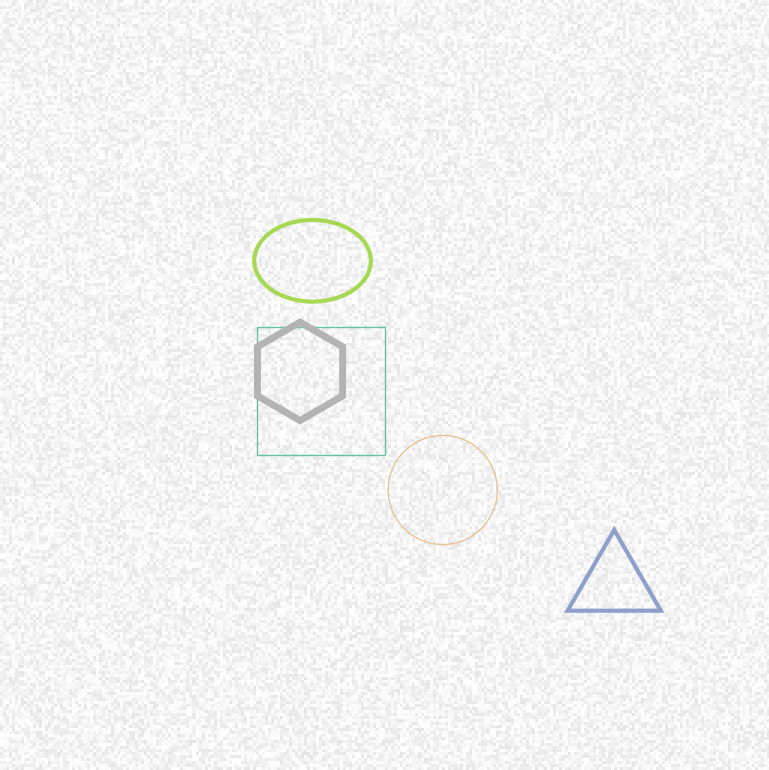[{"shape": "square", "thickness": 0.5, "radius": 0.41, "center": [0.417, 0.492]}, {"shape": "triangle", "thickness": 1.5, "radius": 0.35, "center": [0.798, 0.242]}, {"shape": "oval", "thickness": 1.5, "radius": 0.38, "center": [0.406, 0.661]}, {"shape": "circle", "thickness": 0.5, "radius": 0.35, "center": [0.575, 0.364]}, {"shape": "hexagon", "thickness": 2.5, "radius": 0.32, "center": [0.39, 0.518]}]